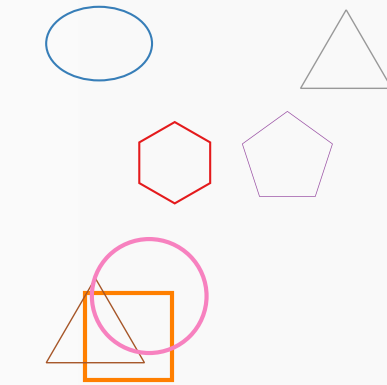[{"shape": "hexagon", "thickness": 1.5, "radius": 0.53, "center": [0.451, 0.577]}, {"shape": "oval", "thickness": 1.5, "radius": 0.68, "center": [0.256, 0.887]}, {"shape": "pentagon", "thickness": 0.5, "radius": 0.61, "center": [0.742, 0.588]}, {"shape": "square", "thickness": 3, "radius": 0.56, "center": [0.331, 0.126]}, {"shape": "triangle", "thickness": 1, "radius": 0.73, "center": [0.246, 0.131]}, {"shape": "circle", "thickness": 3, "radius": 0.74, "center": [0.385, 0.231]}, {"shape": "triangle", "thickness": 1, "radius": 0.68, "center": [0.893, 0.839]}]